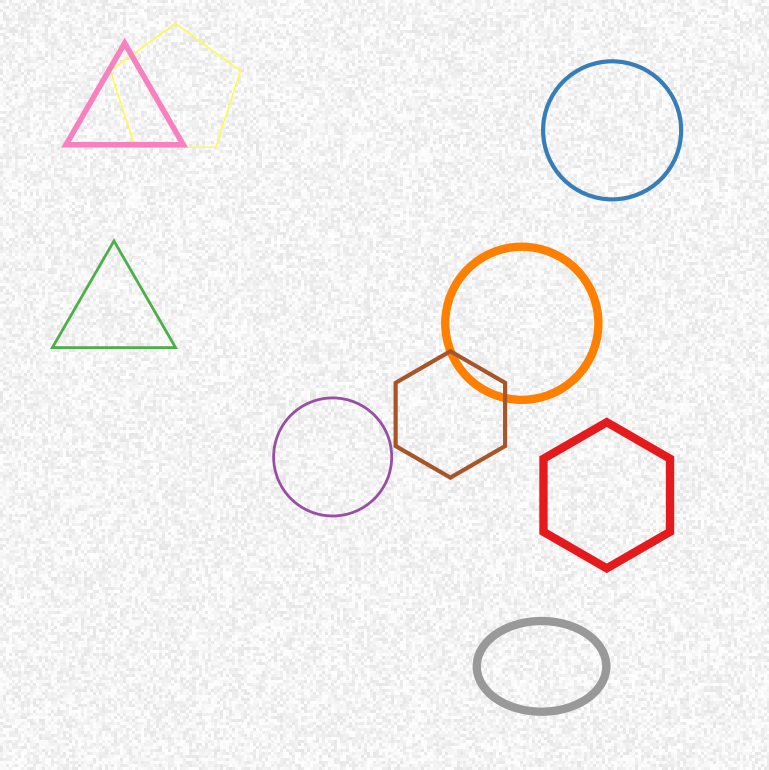[{"shape": "hexagon", "thickness": 3, "radius": 0.47, "center": [0.788, 0.357]}, {"shape": "circle", "thickness": 1.5, "radius": 0.45, "center": [0.795, 0.831]}, {"shape": "triangle", "thickness": 1, "radius": 0.46, "center": [0.148, 0.595]}, {"shape": "circle", "thickness": 1, "radius": 0.38, "center": [0.432, 0.407]}, {"shape": "circle", "thickness": 3, "radius": 0.5, "center": [0.678, 0.58]}, {"shape": "pentagon", "thickness": 0.5, "radius": 0.44, "center": [0.228, 0.881]}, {"shape": "hexagon", "thickness": 1.5, "radius": 0.41, "center": [0.585, 0.462]}, {"shape": "triangle", "thickness": 2, "radius": 0.44, "center": [0.162, 0.856]}, {"shape": "oval", "thickness": 3, "radius": 0.42, "center": [0.703, 0.135]}]